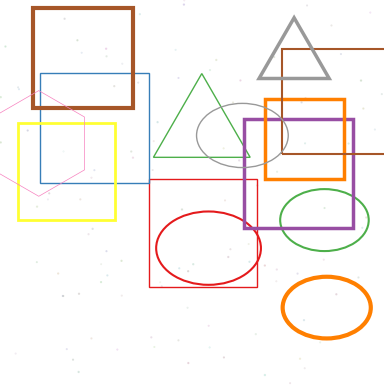[{"shape": "oval", "thickness": 1.5, "radius": 0.68, "center": [0.542, 0.355]}, {"shape": "square", "thickness": 1, "radius": 0.7, "center": [0.528, 0.395]}, {"shape": "square", "thickness": 1, "radius": 0.71, "center": [0.246, 0.667]}, {"shape": "triangle", "thickness": 1, "radius": 0.73, "center": [0.524, 0.664]}, {"shape": "oval", "thickness": 1.5, "radius": 0.57, "center": [0.843, 0.428]}, {"shape": "square", "thickness": 2.5, "radius": 0.71, "center": [0.776, 0.549]}, {"shape": "oval", "thickness": 3, "radius": 0.57, "center": [0.849, 0.201]}, {"shape": "square", "thickness": 2.5, "radius": 0.51, "center": [0.79, 0.639]}, {"shape": "square", "thickness": 2, "radius": 0.63, "center": [0.173, 0.555]}, {"shape": "square", "thickness": 1.5, "radius": 0.68, "center": [0.869, 0.736]}, {"shape": "square", "thickness": 3, "radius": 0.65, "center": [0.216, 0.848]}, {"shape": "hexagon", "thickness": 0.5, "radius": 0.69, "center": [0.101, 0.627]}, {"shape": "triangle", "thickness": 2.5, "radius": 0.53, "center": [0.764, 0.849]}, {"shape": "oval", "thickness": 1, "radius": 0.6, "center": [0.63, 0.648]}]